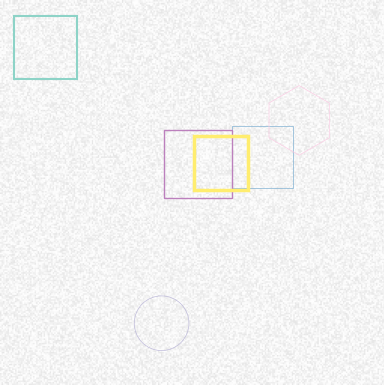[{"shape": "square", "thickness": 1.5, "radius": 0.41, "center": [0.119, 0.877]}, {"shape": "circle", "thickness": 0.5, "radius": 0.36, "center": [0.42, 0.16]}, {"shape": "square", "thickness": 0.5, "radius": 0.4, "center": [0.681, 0.593]}, {"shape": "hexagon", "thickness": 0.5, "radius": 0.45, "center": [0.777, 0.687]}, {"shape": "square", "thickness": 1, "radius": 0.44, "center": [0.513, 0.573]}, {"shape": "square", "thickness": 2.5, "radius": 0.35, "center": [0.573, 0.577]}]